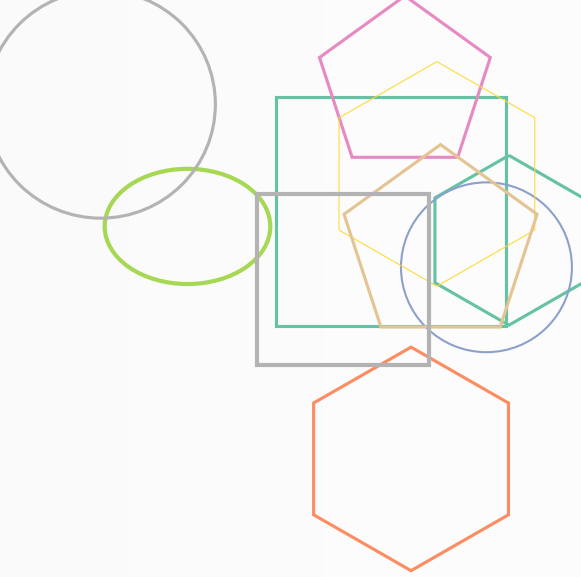[{"shape": "hexagon", "thickness": 1.5, "radius": 0.73, "center": [0.876, 0.583]}, {"shape": "square", "thickness": 1.5, "radius": 0.99, "center": [0.673, 0.633]}, {"shape": "hexagon", "thickness": 1.5, "radius": 0.97, "center": [0.707, 0.204]}, {"shape": "circle", "thickness": 1, "radius": 0.74, "center": [0.837, 0.536]}, {"shape": "pentagon", "thickness": 1.5, "radius": 0.77, "center": [0.697, 0.852]}, {"shape": "oval", "thickness": 2, "radius": 0.71, "center": [0.323, 0.607]}, {"shape": "hexagon", "thickness": 0.5, "radius": 0.97, "center": [0.752, 0.698]}, {"shape": "pentagon", "thickness": 1.5, "radius": 0.87, "center": [0.758, 0.574]}, {"shape": "square", "thickness": 2, "radius": 0.74, "center": [0.59, 0.515]}, {"shape": "circle", "thickness": 1.5, "radius": 0.99, "center": [0.173, 0.819]}]